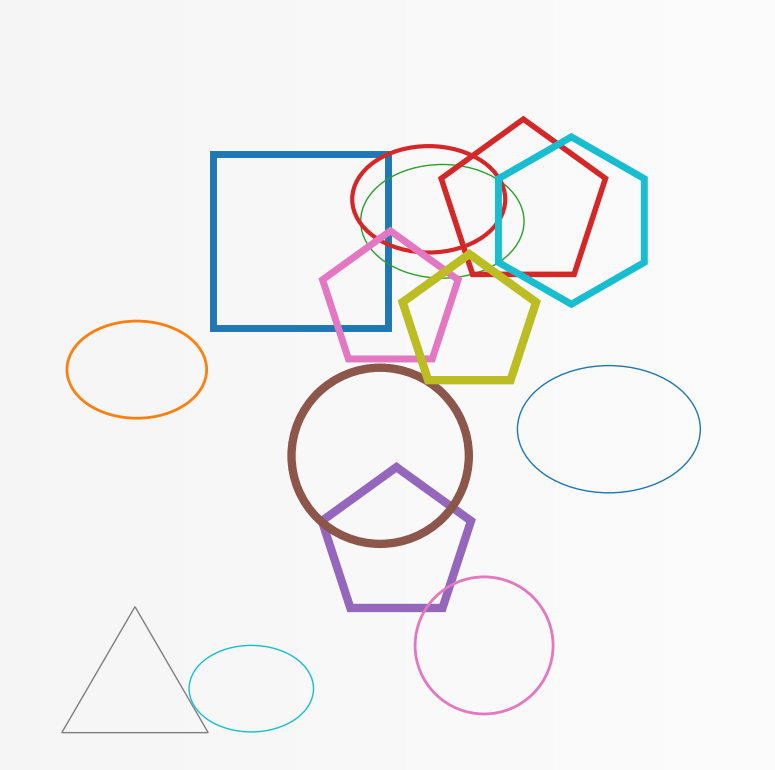[{"shape": "oval", "thickness": 0.5, "radius": 0.59, "center": [0.786, 0.443]}, {"shape": "square", "thickness": 2.5, "radius": 0.56, "center": [0.388, 0.687]}, {"shape": "oval", "thickness": 1, "radius": 0.45, "center": [0.177, 0.52]}, {"shape": "oval", "thickness": 0.5, "radius": 0.53, "center": [0.571, 0.713]}, {"shape": "oval", "thickness": 1.5, "radius": 0.49, "center": [0.553, 0.741]}, {"shape": "pentagon", "thickness": 2, "radius": 0.56, "center": [0.675, 0.734]}, {"shape": "pentagon", "thickness": 3, "radius": 0.51, "center": [0.512, 0.292]}, {"shape": "circle", "thickness": 3, "radius": 0.57, "center": [0.491, 0.408]}, {"shape": "circle", "thickness": 1, "radius": 0.45, "center": [0.625, 0.162]}, {"shape": "pentagon", "thickness": 2.5, "radius": 0.46, "center": [0.504, 0.608]}, {"shape": "triangle", "thickness": 0.5, "radius": 0.55, "center": [0.174, 0.103]}, {"shape": "pentagon", "thickness": 3, "radius": 0.45, "center": [0.606, 0.58]}, {"shape": "hexagon", "thickness": 2.5, "radius": 0.54, "center": [0.737, 0.714]}, {"shape": "oval", "thickness": 0.5, "radius": 0.4, "center": [0.324, 0.106]}]